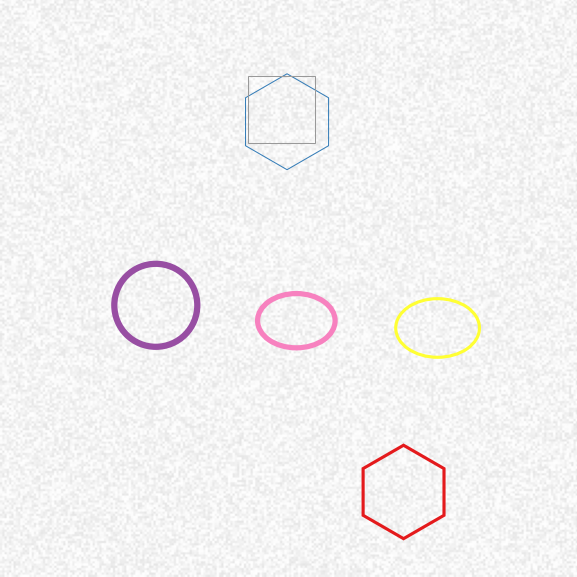[{"shape": "hexagon", "thickness": 1.5, "radius": 0.4, "center": [0.699, 0.147]}, {"shape": "hexagon", "thickness": 0.5, "radius": 0.42, "center": [0.497, 0.788]}, {"shape": "circle", "thickness": 3, "radius": 0.36, "center": [0.27, 0.47]}, {"shape": "oval", "thickness": 1.5, "radius": 0.36, "center": [0.758, 0.431]}, {"shape": "oval", "thickness": 2.5, "radius": 0.34, "center": [0.513, 0.444]}, {"shape": "square", "thickness": 0.5, "radius": 0.29, "center": [0.487, 0.809]}]